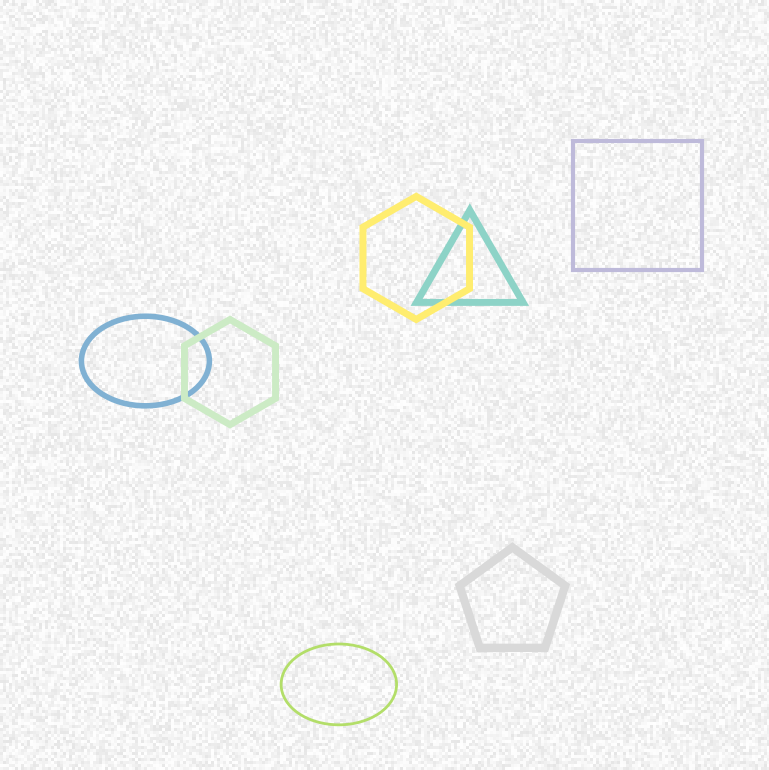[{"shape": "triangle", "thickness": 2.5, "radius": 0.4, "center": [0.61, 0.647]}, {"shape": "square", "thickness": 1.5, "radius": 0.42, "center": [0.828, 0.733]}, {"shape": "oval", "thickness": 2, "radius": 0.42, "center": [0.189, 0.531]}, {"shape": "oval", "thickness": 1, "radius": 0.37, "center": [0.44, 0.111]}, {"shape": "pentagon", "thickness": 3, "radius": 0.36, "center": [0.665, 0.217]}, {"shape": "hexagon", "thickness": 2.5, "radius": 0.34, "center": [0.299, 0.517]}, {"shape": "hexagon", "thickness": 2.5, "radius": 0.4, "center": [0.541, 0.665]}]